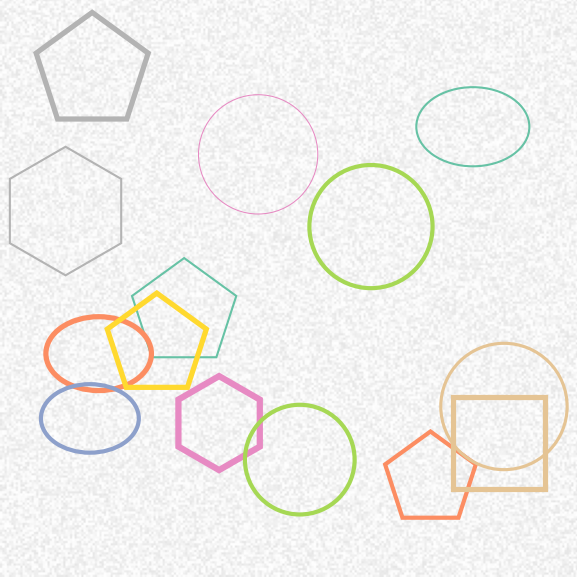[{"shape": "oval", "thickness": 1, "radius": 0.49, "center": [0.819, 0.78]}, {"shape": "pentagon", "thickness": 1, "radius": 0.47, "center": [0.319, 0.457]}, {"shape": "pentagon", "thickness": 2, "radius": 0.41, "center": [0.745, 0.169]}, {"shape": "oval", "thickness": 2.5, "radius": 0.46, "center": [0.171, 0.387]}, {"shape": "oval", "thickness": 2, "radius": 0.42, "center": [0.156, 0.275]}, {"shape": "circle", "thickness": 0.5, "radius": 0.52, "center": [0.447, 0.732]}, {"shape": "hexagon", "thickness": 3, "radius": 0.41, "center": [0.379, 0.267]}, {"shape": "circle", "thickness": 2, "radius": 0.47, "center": [0.519, 0.203]}, {"shape": "circle", "thickness": 2, "radius": 0.53, "center": [0.642, 0.607]}, {"shape": "pentagon", "thickness": 2.5, "radius": 0.45, "center": [0.272, 0.401]}, {"shape": "circle", "thickness": 1.5, "radius": 0.55, "center": [0.873, 0.295]}, {"shape": "square", "thickness": 2.5, "radius": 0.4, "center": [0.864, 0.232]}, {"shape": "pentagon", "thickness": 2.5, "radius": 0.51, "center": [0.16, 0.876]}, {"shape": "hexagon", "thickness": 1, "radius": 0.56, "center": [0.113, 0.634]}]